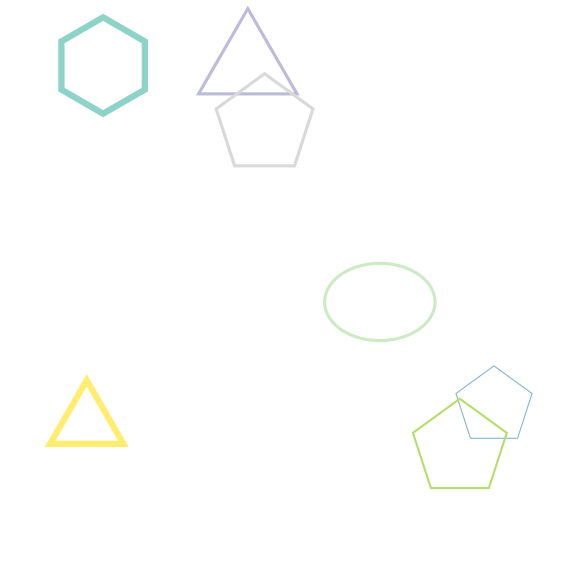[{"shape": "hexagon", "thickness": 3, "radius": 0.42, "center": [0.179, 0.886]}, {"shape": "triangle", "thickness": 1.5, "radius": 0.49, "center": [0.429, 0.886]}, {"shape": "pentagon", "thickness": 0.5, "radius": 0.35, "center": [0.855, 0.296]}, {"shape": "pentagon", "thickness": 1, "radius": 0.43, "center": [0.796, 0.223]}, {"shape": "pentagon", "thickness": 1.5, "radius": 0.44, "center": [0.458, 0.783]}, {"shape": "oval", "thickness": 1.5, "radius": 0.48, "center": [0.658, 0.476]}, {"shape": "triangle", "thickness": 3, "radius": 0.37, "center": [0.15, 0.267]}]